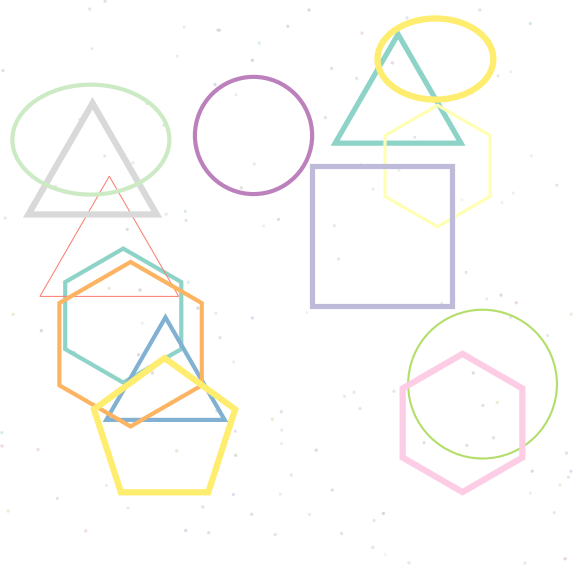[{"shape": "hexagon", "thickness": 2, "radius": 0.58, "center": [0.213, 0.453]}, {"shape": "triangle", "thickness": 2.5, "radius": 0.63, "center": [0.689, 0.814]}, {"shape": "hexagon", "thickness": 1.5, "radius": 0.53, "center": [0.758, 0.712]}, {"shape": "square", "thickness": 2.5, "radius": 0.61, "center": [0.661, 0.59]}, {"shape": "triangle", "thickness": 0.5, "radius": 0.69, "center": [0.189, 0.555]}, {"shape": "triangle", "thickness": 2, "radius": 0.59, "center": [0.287, 0.331]}, {"shape": "hexagon", "thickness": 2, "radius": 0.71, "center": [0.226, 0.403]}, {"shape": "circle", "thickness": 1, "radius": 0.64, "center": [0.836, 0.334]}, {"shape": "hexagon", "thickness": 3, "radius": 0.6, "center": [0.801, 0.267]}, {"shape": "triangle", "thickness": 3, "radius": 0.64, "center": [0.16, 0.692]}, {"shape": "circle", "thickness": 2, "radius": 0.51, "center": [0.439, 0.765]}, {"shape": "oval", "thickness": 2, "radius": 0.68, "center": [0.157, 0.757]}, {"shape": "pentagon", "thickness": 3, "radius": 0.64, "center": [0.285, 0.251]}, {"shape": "oval", "thickness": 3, "radius": 0.5, "center": [0.754, 0.897]}]